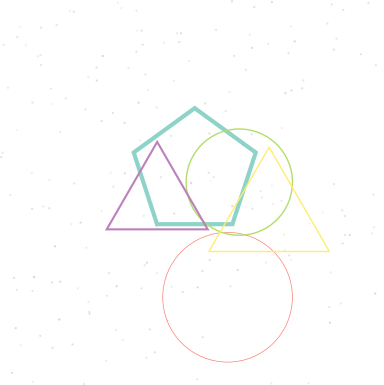[{"shape": "pentagon", "thickness": 3, "radius": 0.83, "center": [0.506, 0.552]}, {"shape": "circle", "thickness": 0.5, "radius": 0.84, "center": [0.591, 0.228]}, {"shape": "circle", "thickness": 1, "radius": 0.69, "center": [0.622, 0.527]}, {"shape": "triangle", "thickness": 1.5, "radius": 0.76, "center": [0.408, 0.48]}, {"shape": "triangle", "thickness": 1, "radius": 0.9, "center": [0.699, 0.437]}]